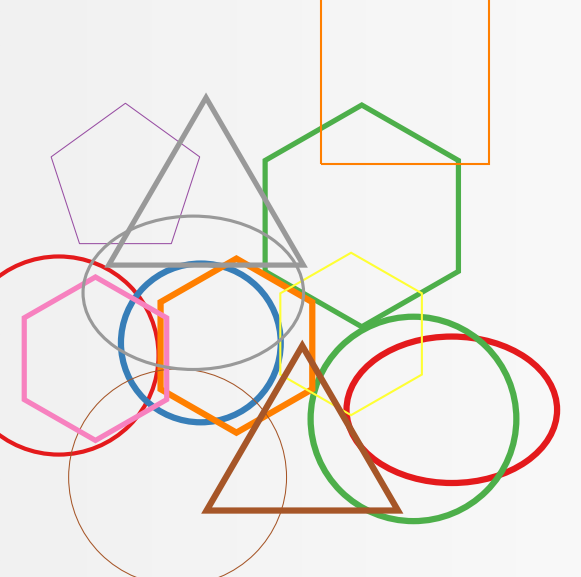[{"shape": "oval", "thickness": 3, "radius": 0.91, "center": [0.777, 0.29]}, {"shape": "circle", "thickness": 2, "radius": 0.86, "center": [0.101, 0.384]}, {"shape": "circle", "thickness": 3, "radius": 0.69, "center": [0.346, 0.405]}, {"shape": "hexagon", "thickness": 2.5, "radius": 0.96, "center": [0.622, 0.625]}, {"shape": "circle", "thickness": 3, "radius": 0.88, "center": [0.711, 0.274]}, {"shape": "pentagon", "thickness": 0.5, "radius": 0.67, "center": [0.216, 0.686]}, {"shape": "hexagon", "thickness": 3, "radius": 0.75, "center": [0.407, 0.401]}, {"shape": "square", "thickness": 1, "radius": 0.73, "center": [0.697, 0.86]}, {"shape": "hexagon", "thickness": 1, "radius": 0.7, "center": [0.604, 0.421]}, {"shape": "circle", "thickness": 0.5, "radius": 0.94, "center": [0.306, 0.173]}, {"shape": "triangle", "thickness": 3, "radius": 0.95, "center": [0.52, 0.21]}, {"shape": "hexagon", "thickness": 2.5, "radius": 0.71, "center": [0.164, 0.378]}, {"shape": "oval", "thickness": 1.5, "radius": 0.95, "center": [0.333, 0.492]}, {"shape": "triangle", "thickness": 2.5, "radius": 0.97, "center": [0.354, 0.637]}]